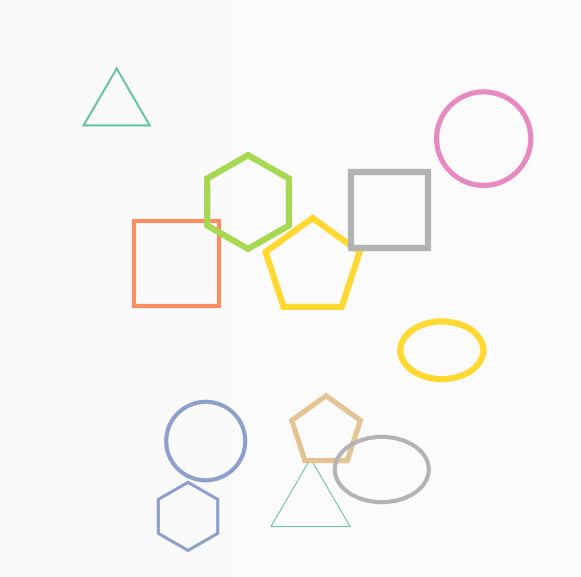[{"shape": "triangle", "thickness": 1, "radius": 0.33, "center": [0.201, 0.815]}, {"shape": "triangle", "thickness": 0.5, "radius": 0.39, "center": [0.534, 0.127]}, {"shape": "square", "thickness": 2, "radius": 0.37, "center": [0.303, 0.543]}, {"shape": "hexagon", "thickness": 1.5, "radius": 0.29, "center": [0.323, 0.105]}, {"shape": "circle", "thickness": 2, "radius": 0.34, "center": [0.354, 0.235]}, {"shape": "circle", "thickness": 2.5, "radius": 0.41, "center": [0.832, 0.759]}, {"shape": "hexagon", "thickness": 3, "radius": 0.41, "center": [0.427, 0.649]}, {"shape": "pentagon", "thickness": 3, "radius": 0.43, "center": [0.538, 0.537]}, {"shape": "oval", "thickness": 3, "radius": 0.36, "center": [0.76, 0.393]}, {"shape": "pentagon", "thickness": 2.5, "radius": 0.31, "center": [0.561, 0.252]}, {"shape": "square", "thickness": 3, "radius": 0.33, "center": [0.67, 0.636]}, {"shape": "oval", "thickness": 2, "radius": 0.4, "center": [0.657, 0.186]}]